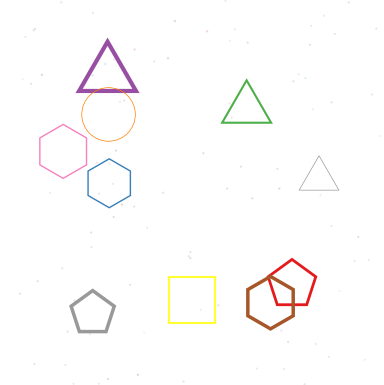[{"shape": "pentagon", "thickness": 2, "radius": 0.32, "center": [0.758, 0.261]}, {"shape": "hexagon", "thickness": 1, "radius": 0.32, "center": [0.284, 0.524]}, {"shape": "triangle", "thickness": 1.5, "radius": 0.37, "center": [0.641, 0.718]}, {"shape": "triangle", "thickness": 3, "radius": 0.43, "center": [0.279, 0.806]}, {"shape": "circle", "thickness": 0.5, "radius": 0.35, "center": [0.282, 0.703]}, {"shape": "square", "thickness": 1.5, "radius": 0.3, "center": [0.499, 0.22]}, {"shape": "hexagon", "thickness": 2.5, "radius": 0.34, "center": [0.703, 0.214]}, {"shape": "hexagon", "thickness": 1, "radius": 0.35, "center": [0.164, 0.607]}, {"shape": "pentagon", "thickness": 2.5, "radius": 0.29, "center": [0.241, 0.186]}, {"shape": "triangle", "thickness": 0.5, "radius": 0.3, "center": [0.829, 0.536]}]